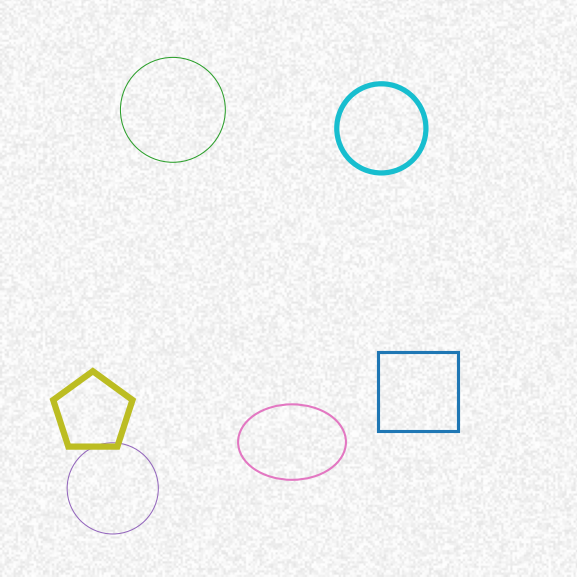[{"shape": "square", "thickness": 1.5, "radius": 0.34, "center": [0.724, 0.321]}, {"shape": "circle", "thickness": 0.5, "radius": 0.45, "center": [0.299, 0.809]}, {"shape": "circle", "thickness": 0.5, "radius": 0.39, "center": [0.195, 0.153]}, {"shape": "oval", "thickness": 1, "radius": 0.47, "center": [0.506, 0.234]}, {"shape": "pentagon", "thickness": 3, "radius": 0.36, "center": [0.161, 0.284]}, {"shape": "circle", "thickness": 2.5, "radius": 0.39, "center": [0.66, 0.777]}]